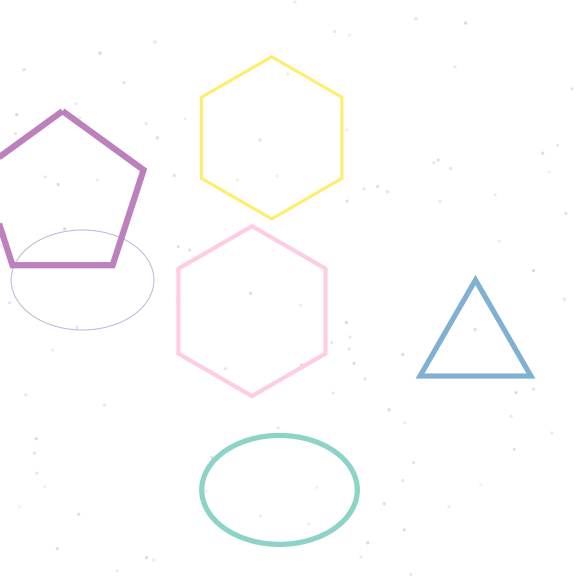[{"shape": "oval", "thickness": 2.5, "radius": 0.67, "center": [0.484, 0.151]}, {"shape": "oval", "thickness": 0.5, "radius": 0.62, "center": [0.143, 0.514]}, {"shape": "triangle", "thickness": 2.5, "radius": 0.55, "center": [0.823, 0.403]}, {"shape": "hexagon", "thickness": 2, "radius": 0.74, "center": [0.436, 0.46]}, {"shape": "pentagon", "thickness": 3, "radius": 0.74, "center": [0.108, 0.659]}, {"shape": "hexagon", "thickness": 1.5, "radius": 0.7, "center": [0.47, 0.76]}]